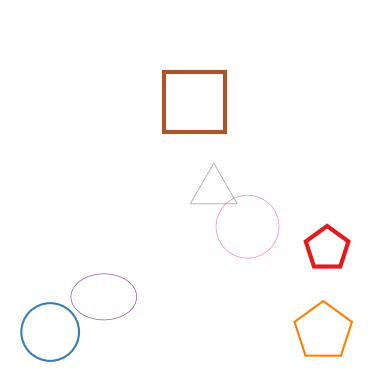[{"shape": "pentagon", "thickness": 3, "radius": 0.29, "center": [0.85, 0.355]}, {"shape": "circle", "thickness": 1.5, "radius": 0.37, "center": [0.13, 0.138]}, {"shape": "oval", "thickness": 0.5, "radius": 0.43, "center": [0.27, 0.229]}, {"shape": "pentagon", "thickness": 1.5, "radius": 0.39, "center": [0.839, 0.14]}, {"shape": "square", "thickness": 3, "radius": 0.39, "center": [0.505, 0.736]}, {"shape": "circle", "thickness": 0.5, "radius": 0.41, "center": [0.643, 0.411]}, {"shape": "triangle", "thickness": 0.5, "radius": 0.35, "center": [0.555, 0.506]}]